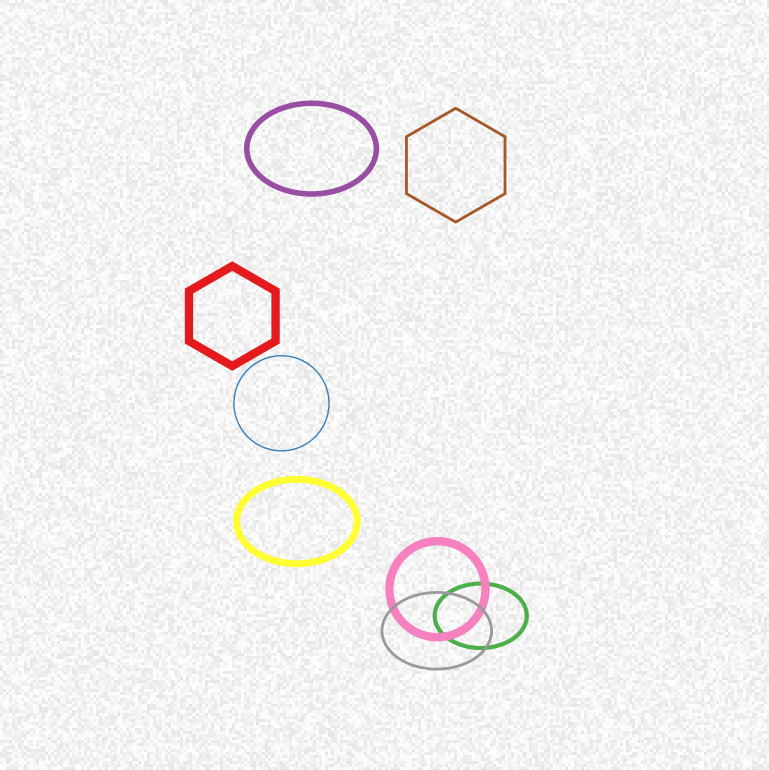[{"shape": "hexagon", "thickness": 3, "radius": 0.32, "center": [0.302, 0.59]}, {"shape": "circle", "thickness": 0.5, "radius": 0.31, "center": [0.366, 0.476]}, {"shape": "oval", "thickness": 1.5, "radius": 0.3, "center": [0.624, 0.2]}, {"shape": "oval", "thickness": 2, "radius": 0.42, "center": [0.405, 0.807]}, {"shape": "oval", "thickness": 2.5, "radius": 0.39, "center": [0.386, 0.323]}, {"shape": "hexagon", "thickness": 1, "radius": 0.37, "center": [0.592, 0.786]}, {"shape": "circle", "thickness": 3, "radius": 0.31, "center": [0.568, 0.235]}, {"shape": "oval", "thickness": 1, "radius": 0.36, "center": [0.567, 0.181]}]